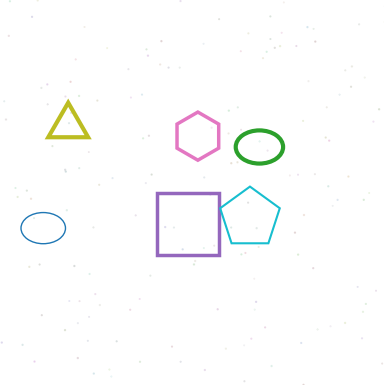[{"shape": "oval", "thickness": 1, "radius": 0.29, "center": [0.112, 0.407]}, {"shape": "oval", "thickness": 3, "radius": 0.31, "center": [0.674, 0.618]}, {"shape": "square", "thickness": 2.5, "radius": 0.4, "center": [0.488, 0.418]}, {"shape": "hexagon", "thickness": 2.5, "radius": 0.31, "center": [0.514, 0.646]}, {"shape": "triangle", "thickness": 3, "radius": 0.3, "center": [0.177, 0.673]}, {"shape": "pentagon", "thickness": 1.5, "radius": 0.41, "center": [0.649, 0.434]}]